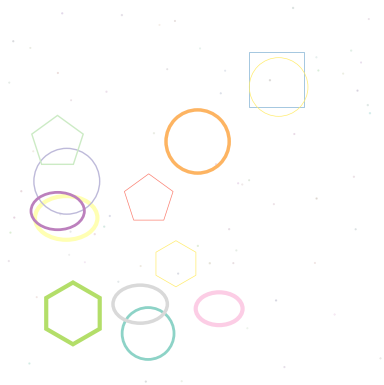[{"shape": "circle", "thickness": 2, "radius": 0.34, "center": [0.385, 0.134]}, {"shape": "oval", "thickness": 3, "radius": 0.41, "center": [0.172, 0.434]}, {"shape": "circle", "thickness": 1, "radius": 0.43, "center": [0.173, 0.529]}, {"shape": "pentagon", "thickness": 0.5, "radius": 0.33, "center": [0.386, 0.482]}, {"shape": "square", "thickness": 0.5, "radius": 0.36, "center": [0.719, 0.794]}, {"shape": "circle", "thickness": 2.5, "radius": 0.41, "center": [0.513, 0.632]}, {"shape": "hexagon", "thickness": 3, "radius": 0.4, "center": [0.19, 0.186]}, {"shape": "oval", "thickness": 3, "radius": 0.3, "center": [0.569, 0.198]}, {"shape": "oval", "thickness": 2.5, "radius": 0.35, "center": [0.364, 0.21]}, {"shape": "oval", "thickness": 2, "radius": 0.35, "center": [0.15, 0.452]}, {"shape": "pentagon", "thickness": 1, "radius": 0.35, "center": [0.149, 0.63]}, {"shape": "circle", "thickness": 0.5, "radius": 0.38, "center": [0.724, 0.774]}, {"shape": "hexagon", "thickness": 0.5, "radius": 0.3, "center": [0.457, 0.315]}]